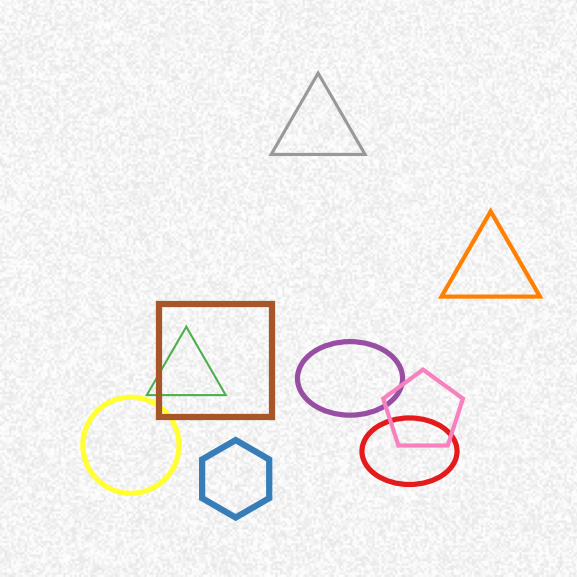[{"shape": "oval", "thickness": 2.5, "radius": 0.41, "center": [0.709, 0.218]}, {"shape": "hexagon", "thickness": 3, "radius": 0.34, "center": [0.408, 0.17]}, {"shape": "triangle", "thickness": 1, "radius": 0.39, "center": [0.323, 0.354]}, {"shape": "oval", "thickness": 2.5, "radius": 0.45, "center": [0.606, 0.344]}, {"shape": "triangle", "thickness": 2, "radius": 0.49, "center": [0.85, 0.535]}, {"shape": "circle", "thickness": 2.5, "radius": 0.42, "center": [0.227, 0.228]}, {"shape": "square", "thickness": 3, "radius": 0.49, "center": [0.374, 0.375]}, {"shape": "pentagon", "thickness": 2, "radius": 0.36, "center": [0.733, 0.286]}, {"shape": "triangle", "thickness": 1.5, "radius": 0.47, "center": [0.551, 0.779]}]